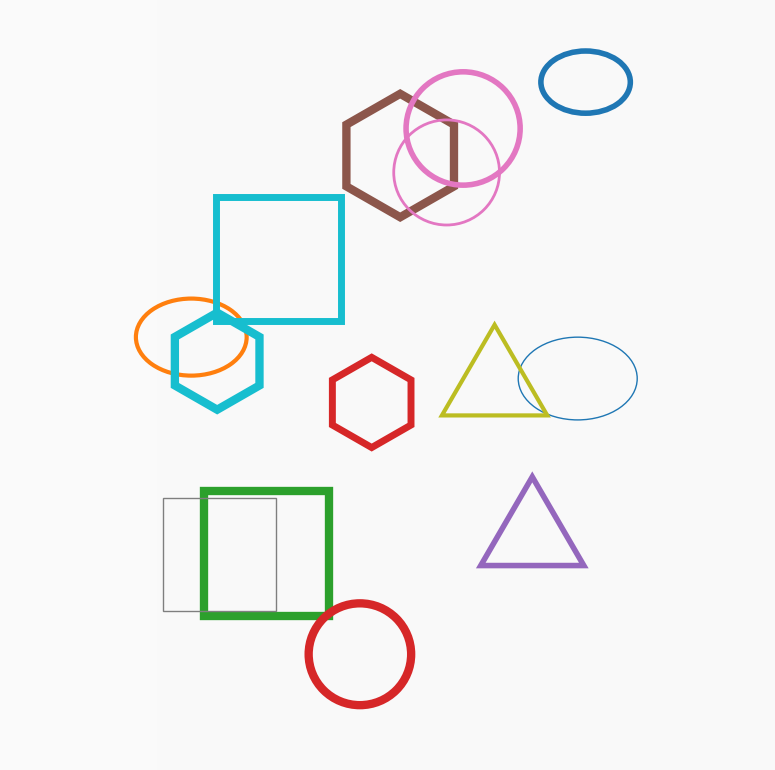[{"shape": "oval", "thickness": 0.5, "radius": 0.38, "center": [0.745, 0.508]}, {"shape": "oval", "thickness": 2, "radius": 0.29, "center": [0.756, 0.893]}, {"shape": "oval", "thickness": 1.5, "radius": 0.36, "center": [0.247, 0.562]}, {"shape": "square", "thickness": 3, "radius": 0.4, "center": [0.344, 0.281]}, {"shape": "hexagon", "thickness": 2.5, "radius": 0.29, "center": [0.48, 0.477]}, {"shape": "circle", "thickness": 3, "radius": 0.33, "center": [0.464, 0.15]}, {"shape": "triangle", "thickness": 2, "radius": 0.38, "center": [0.687, 0.304]}, {"shape": "hexagon", "thickness": 3, "radius": 0.4, "center": [0.516, 0.798]}, {"shape": "circle", "thickness": 2, "radius": 0.37, "center": [0.598, 0.833]}, {"shape": "circle", "thickness": 1, "radius": 0.34, "center": [0.576, 0.776]}, {"shape": "square", "thickness": 0.5, "radius": 0.36, "center": [0.283, 0.28]}, {"shape": "triangle", "thickness": 1.5, "radius": 0.39, "center": [0.638, 0.5]}, {"shape": "hexagon", "thickness": 3, "radius": 0.32, "center": [0.28, 0.531]}, {"shape": "square", "thickness": 2.5, "radius": 0.4, "center": [0.36, 0.663]}]